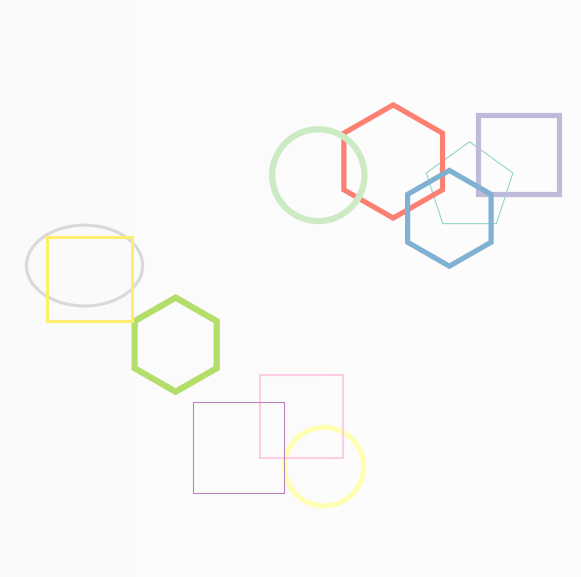[{"shape": "pentagon", "thickness": 0.5, "radius": 0.39, "center": [0.808, 0.675]}, {"shape": "circle", "thickness": 2.5, "radius": 0.34, "center": [0.558, 0.191]}, {"shape": "square", "thickness": 2.5, "radius": 0.34, "center": [0.892, 0.732]}, {"shape": "hexagon", "thickness": 2.5, "radius": 0.49, "center": [0.676, 0.72]}, {"shape": "hexagon", "thickness": 2.5, "radius": 0.41, "center": [0.773, 0.621]}, {"shape": "hexagon", "thickness": 3, "radius": 0.41, "center": [0.302, 0.402]}, {"shape": "square", "thickness": 1, "radius": 0.36, "center": [0.518, 0.279]}, {"shape": "oval", "thickness": 1.5, "radius": 0.5, "center": [0.145, 0.539]}, {"shape": "square", "thickness": 0.5, "radius": 0.39, "center": [0.411, 0.224]}, {"shape": "circle", "thickness": 3, "radius": 0.4, "center": [0.548, 0.696]}, {"shape": "square", "thickness": 1.5, "radius": 0.37, "center": [0.155, 0.515]}]